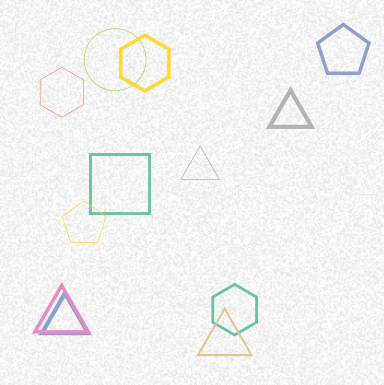[{"shape": "square", "thickness": 2, "radius": 0.39, "center": [0.31, 0.523]}, {"shape": "hexagon", "thickness": 2, "radius": 0.33, "center": [0.61, 0.196]}, {"shape": "hexagon", "thickness": 0.5, "radius": 0.32, "center": [0.16, 0.76]}, {"shape": "triangle", "thickness": 3, "radius": 0.35, "center": [0.169, 0.169]}, {"shape": "pentagon", "thickness": 2.5, "radius": 0.35, "center": [0.892, 0.866]}, {"shape": "triangle", "thickness": 2.5, "radius": 0.4, "center": [0.16, 0.178]}, {"shape": "circle", "thickness": 0.5, "radius": 0.4, "center": [0.299, 0.845]}, {"shape": "pentagon", "thickness": 0.5, "radius": 0.3, "center": [0.219, 0.419]}, {"shape": "hexagon", "thickness": 2.5, "radius": 0.36, "center": [0.376, 0.836]}, {"shape": "triangle", "thickness": 1.5, "radius": 0.4, "center": [0.584, 0.118]}, {"shape": "triangle", "thickness": 3, "radius": 0.32, "center": [0.755, 0.702]}, {"shape": "triangle", "thickness": 0.5, "radius": 0.29, "center": [0.52, 0.563]}]